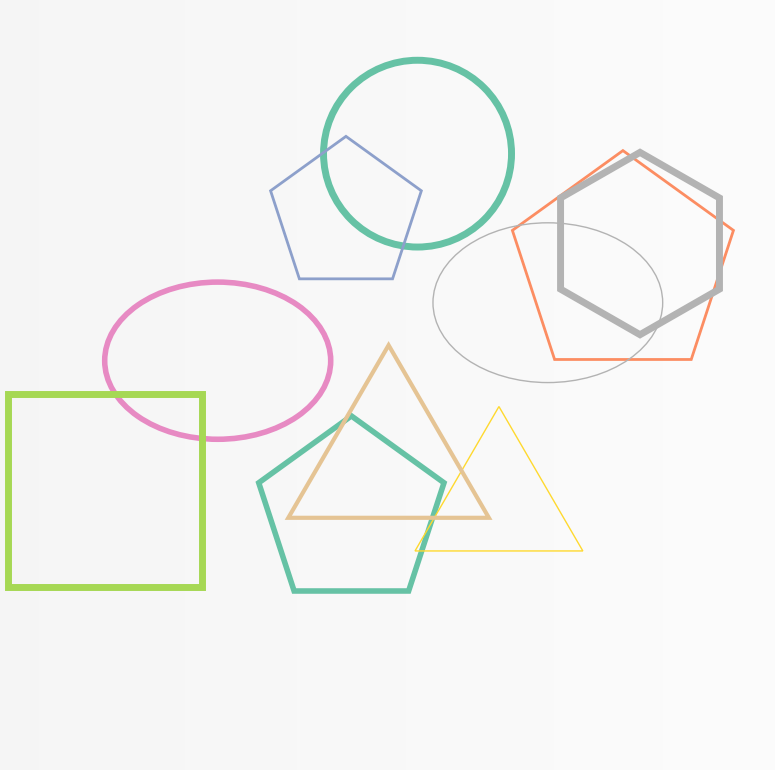[{"shape": "pentagon", "thickness": 2, "radius": 0.63, "center": [0.453, 0.334]}, {"shape": "circle", "thickness": 2.5, "radius": 0.61, "center": [0.539, 0.8]}, {"shape": "pentagon", "thickness": 1, "radius": 0.75, "center": [0.804, 0.654]}, {"shape": "pentagon", "thickness": 1, "radius": 0.51, "center": [0.446, 0.721]}, {"shape": "oval", "thickness": 2, "radius": 0.73, "center": [0.281, 0.532]}, {"shape": "square", "thickness": 2.5, "radius": 0.63, "center": [0.136, 0.363]}, {"shape": "triangle", "thickness": 0.5, "radius": 0.63, "center": [0.644, 0.347]}, {"shape": "triangle", "thickness": 1.5, "radius": 0.75, "center": [0.501, 0.402]}, {"shape": "oval", "thickness": 0.5, "radius": 0.74, "center": [0.707, 0.607]}, {"shape": "hexagon", "thickness": 2.5, "radius": 0.59, "center": [0.826, 0.684]}]